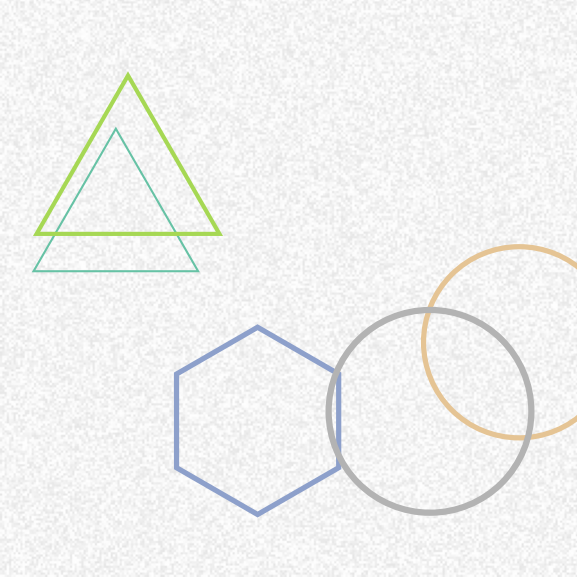[{"shape": "triangle", "thickness": 1, "radius": 0.82, "center": [0.201, 0.612]}, {"shape": "hexagon", "thickness": 2.5, "radius": 0.81, "center": [0.446, 0.27]}, {"shape": "triangle", "thickness": 2, "radius": 0.91, "center": [0.222, 0.686]}, {"shape": "circle", "thickness": 2.5, "radius": 0.83, "center": [0.899, 0.406]}, {"shape": "circle", "thickness": 3, "radius": 0.88, "center": [0.745, 0.287]}]